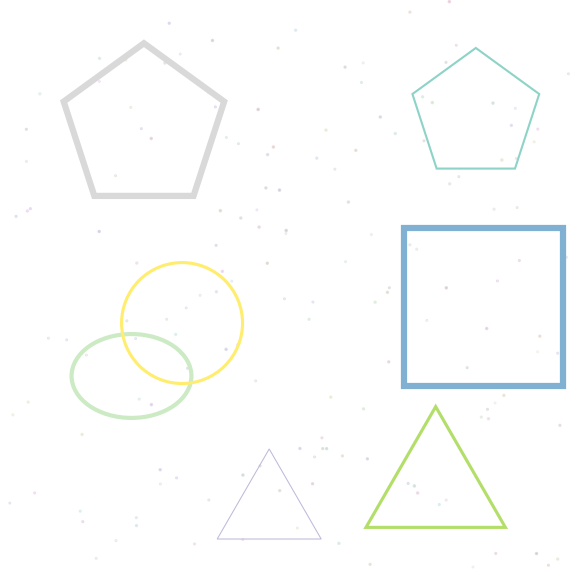[{"shape": "pentagon", "thickness": 1, "radius": 0.58, "center": [0.824, 0.801]}, {"shape": "triangle", "thickness": 0.5, "radius": 0.52, "center": [0.466, 0.118]}, {"shape": "square", "thickness": 3, "radius": 0.69, "center": [0.838, 0.468]}, {"shape": "triangle", "thickness": 1.5, "radius": 0.7, "center": [0.754, 0.156]}, {"shape": "pentagon", "thickness": 3, "radius": 0.73, "center": [0.249, 0.778]}, {"shape": "oval", "thickness": 2, "radius": 0.52, "center": [0.228, 0.348]}, {"shape": "circle", "thickness": 1.5, "radius": 0.52, "center": [0.315, 0.44]}]